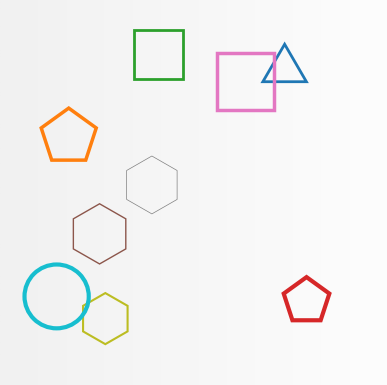[{"shape": "triangle", "thickness": 2, "radius": 0.32, "center": [0.735, 0.82]}, {"shape": "pentagon", "thickness": 2.5, "radius": 0.37, "center": [0.177, 0.645]}, {"shape": "square", "thickness": 2, "radius": 0.32, "center": [0.41, 0.859]}, {"shape": "pentagon", "thickness": 3, "radius": 0.31, "center": [0.791, 0.218]}, {"shape": "hexagon", "thickness": 1, "radius": 0.39, "center": [0.257, 0.393]}, {"shape": "square", "thickness": 2.5, "radius": 0.37, "center": [0.634, 0.789]}, {"shape": "hexagon", "thickness": 0.5, "radius": 0.38, "center": [0.392, 0.52]}, {"shape": "hexagon", "thickness": 1.5, "radius": 0.33, "center": [0.272, 0.172]}, {"shape": "circle", "thickness": 3, "radius": 0.41, "center": [0.146, 0.23]}]